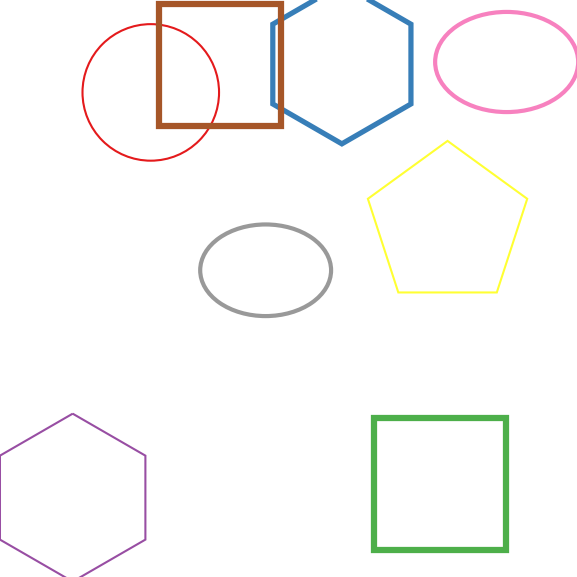[{"shape": "circle", "thickness": 1, "radius": 0.59, "center": [0.261, 0.839]}, {"shape": "hexagon", "thickness": 2.5, "radius": 0.69, "center": [0.592, 0.888]}, {"shape": "square", "thickness": 3, "radius": 0.57, "center": [0.762, 0.161]}, {"shape": "hexagon", "thickness": 1, "radius": 0.73, "center": [0.126, 0.137]}, {"shape": "pentagon", "thickness": 1, "radius": 0.73, "center": [0.775, 0.61]}, {"shape": "square", "thickness": 3, "radius": 0.53, "center": [0.382, 0.887]}, {"shape": "oval", "thickness": 2, "radius": 0.62, "center": [0.877, 0.892]}, {"shape": "oval", "thickness": 2, "radius": 0.57, "center": [0.46, 0.531]}]